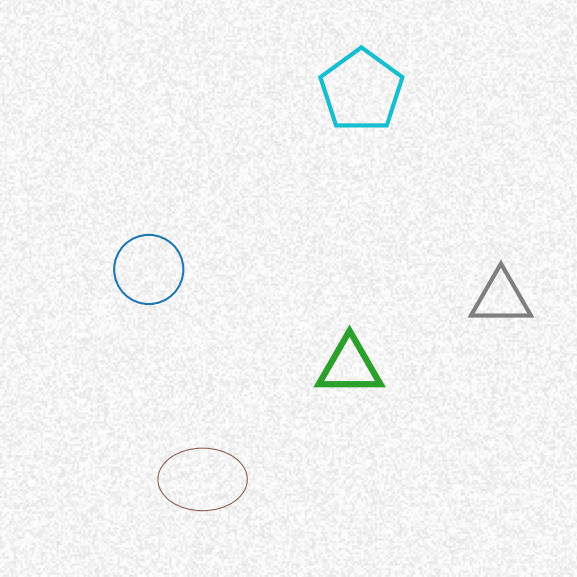[{"shape": "circle", "thickness": 1, "radius": 0.3, "center": [0.258, 0.533]}, {"shape": "triangle", "thickness": 3, "radius": 0.31, "center": [0.605, 0.365]}, {"shape": "oval", "thickness": 0.5, "radius": 0.39, "center": [0.351, 0.169]}, {"shape": "triangle", "thickness": 2, "radius": 0.3, "center": [0.867, 0.483]}, {"shape": "pentagon", "thickness": 2, "radius": 0.37, "center": [0.626, 0.842]}]